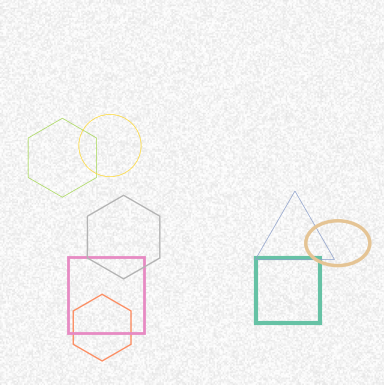[{"shape": "square", "thickness": 3, "radius": 0.42, "center": [0.748, 0.245]}, {"shape": "hexagon", "thickness": 1, "radius": 0.43, "center": [0.265, 0.149]}, {"shape": "triangle", "thickness": 0.5, "radius": 0.59, "center": [0.766, 0.385]}, {"shape": "square", "thickness": 2, "radius": 0.49, "center": [0.276, 0.233]}, {"shape": "hexagon", "thickness": 0.5, "radius": 0.51, "center": [0.162, 0.59]}, {"shape": "circle", "thickness": 0.5, "radius": 0.4, "center": [0.286, 0.622]}, {"shape": "oval", "thickness": 2.5, "radius": 0.42, "center": [0.877, 0.368]}, {"shape": "hexagon", "thickness": 1, "radius": 0.54, "center": [0.321, 0.384]}]